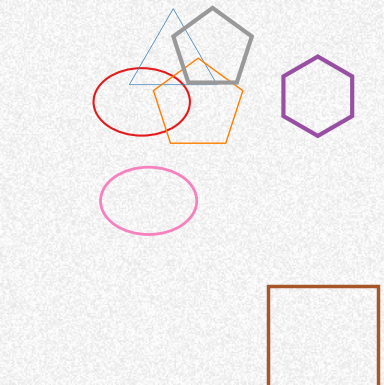[{"shape": "oval", "thickness": 1.5, "radius": 0.63, "center": [0.368, 0.735]}, {"shape": "triangle", "thickness": 0.5, "radius": 0.66, "center": [0.45, 0.846]}, {"shape": "hexagon", "thickness": 3, "radius": 0.52, "center": [0.825, 0.75]}, {"shape": "pentagon", "thickness": 1, "radius": 0.61, "center": [0.515, 0.727]}, {"shape": "square", "thickness": 2.5, "radius": 0.71, "center": [0.84, 0.114]}, {"shape": "oval", "thickness": 2, "radius": 0.62, "center": [0.386, 0.478]}, {"shape": "pentagon", "thickness": 3, "radius": 0.54, "center": [0.552, 0.872]}]